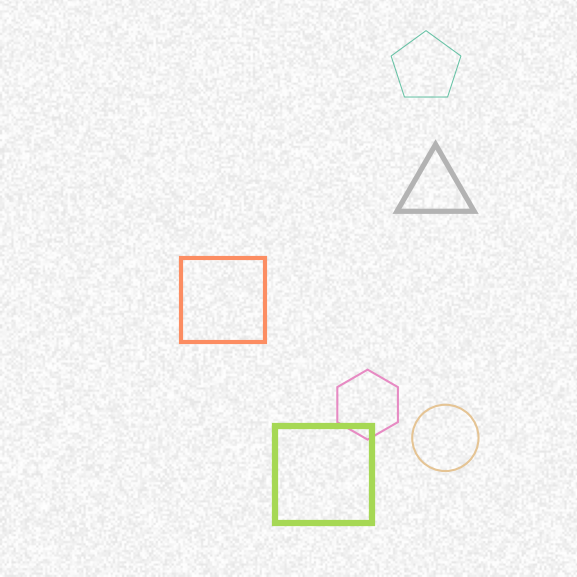[{"shape": "pentagon", "thickness": 0.5, "radius": 0.32, "center": [0.738, 0.883]}, {"shape": "square", "thickness": 2, "radius": 0.36, "center": [0.386, 0.48]}, {"shape": "hexagon", "thickness": 1, "radius": 0.3, "center": [0.637, 0.299]}, {"shape": "square", "thickness": 3, "radius": 0.42, "center": [0.56, 0.178]}, {"shape": "circle", "thickness": 1, "radius": 0.29, "center": [0.771, 0.241]}, {"shape": "triangle", "thickness": 2.5, "radius": 0.39, "center": [0.754, 0.672]}]